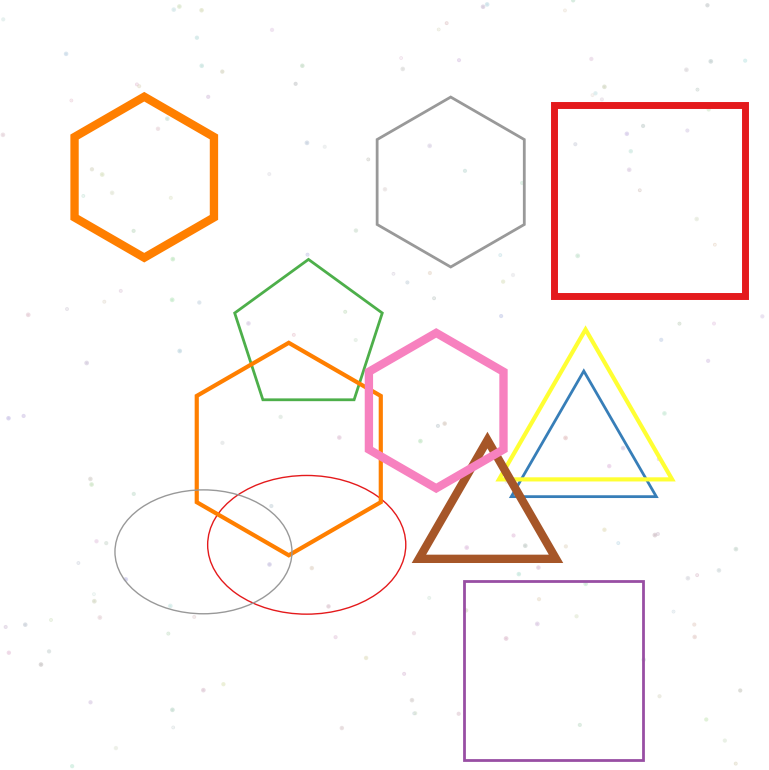[{"shape": "oval", "thickness": 0.5, "radius": 0.64, "center": [0.398, 0.292]}, {"shape": "square", "thickness": 2.5, "radius": 0.62, "center": [0.844, 0.739]}, {"shape": "triangle", "thickness": 1, "radius": 0.54, "center": [0.758, 0.409]}, {"shape": "pentagon", "thickness": 1, "radius": 0.5, "center": [0.401, 0.562]}, {"shape": "square", "thickness": 1, "radius": 0.58, "center": [0.718, 0.129]}, {"shape": "hexagon", "thickness": 1.5, "radius": 0.69, "center": [0.375, 0.417]}, {"shape": "hexagon", "thickness": 3, "radius": 0.52, "center": [0.187, 0.77]}, {"shape": "triangle", "thickness": 1.5, "radius": 0.65, "center": [0.76, 0.442]}, {"shape": "triangle", "thickness": 3, "radius": 0.51, "center": [0.633, 0.326]}, {"shape": "hexagon", "thickness": 3, "radius": 0.5, "center": [0.566, 0.467]}, {"shape": "oval", "thickness": 0.5, "radius": 0.57, "center": [0.264, 0.283]}, {"shape": "hexagon", "thickness": 1, "radius": 0.55, "center": [0.585, 0.764]}]